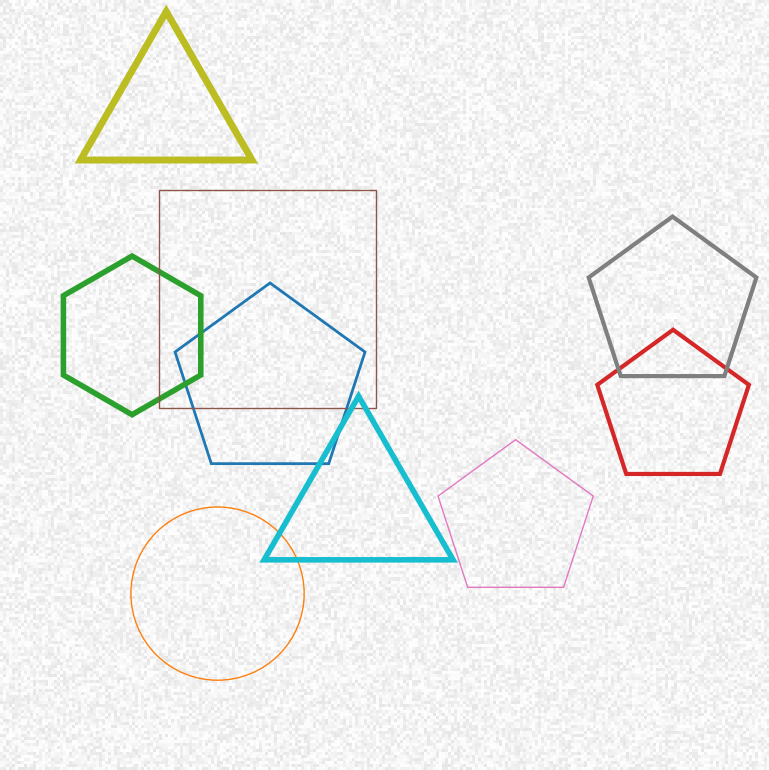[{"shape": "pentagon", "thickness": 1, "radius": 0.65, "center": [0.351, 0.503]}, {"shape": "circle", "thickness": 0.5, "radius": 0.56, "center": [0.283, 0.229]}, {"shape": "hexagon", "thickness": 2, "radius": 0.52, "center": [0.172, 0.564]}, {"shape": "pentagon", "thickness": 1.5, "radius": 0.52, "center": [0.874, 0.468]}, {"shape": "square", "thickness": 0.5, "radius": 0.71, "center": [0.347, 0.612]}, {"shape": "pentagon", "thickness": 0.5, "radius": 0.53, "center": [0.67, 0.323]}, {"shape": "pentagon", "thickness": 1.5, "radius": 0.57, "center": [0.873, 0.604]}, {"shape": "triangle", "thickness": 2.5, "radius": 0.64, "center": [0.216, 0.856]}, {"shape": "triangle", "thickness": 2, "radius": 0.71, "center": [0.466, 0.344]}]